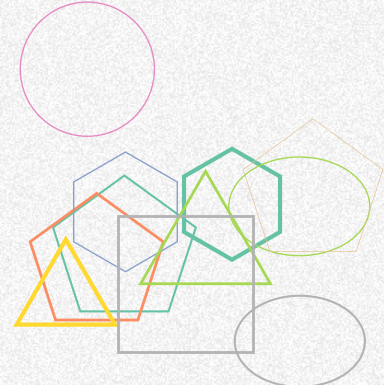[{"shape": "pentagon", "thickness": 1.5, "radius": 0.98, "center": [0.323, 0.349]}, {"shape": "hexagon", "thickness": 3, "radius": 0.72, "center": [0.603, 0.47]}, {"shape": "pentagon", "thickness": 2, "radius": 0.91, "center": [0.251, 0.316]}, {"shape": "hexagon", "thickness": 1, "radius": 0.78, "center": [0.326, 0.45]}, {"shape": "circle", "thickness": 1, "radius": 0.87, "center": [0.227, 0.82]}, {"shape": "oval", "thickness": 1, "radius": 0.92, "center": [0.777, 0.464]}, {"shape": "triangle", "thickness": 2, "radius": 0.97, "center": [0.534, 0.36]}, {"shape": "triangle", "thickness": 3, "radius": 0.74, "center": [0.171, 0.231]}, {"shape": "pentagon", "thickness": 0.5, "radius": 0.95, "center": [0.813, 0.501]}, {"shape": "oval", "thickness": 1.5, "radius": 0.85, "center": [0.779, 0.114]}, {"shape": "square", "thickness": 2, "radius": 0.88, "center": [0.481, 0.262]}]